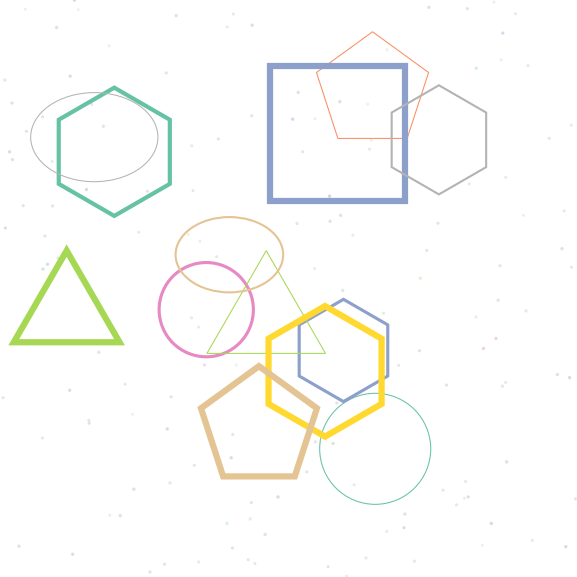[{"shape": "circle", "thickness": 0.5, "radius": 0.48, "center": [0.65, 0.222]}, {"shape": "hexagon", "thickness": 2, "radius": 0.56, "center": [0.198, 0.736]}, {"shape": "pentagon", "thickness": 0.5, "radius": 0.51, "center": [0.645, 0.842]}, {"shape": "square", "thickness": 3, "radius": 0.59, "center": [0.584, 0.768]}, {"shape": "hexagon", "thickness": 1.5, "radius": 0.44, "center": [0.595, 0.392]}, {"shape": "circle", "thickness": 1.5, "radius": 0.41, "center": [0.357, 0.463]}, {"shape": "triangle", "thickness": 0.5, "radius": 0.59, "center": [0.461, 0.446]}, {"shape": "triangle", "thickness": 3, "radius": 0.53, "center": [0.115, 0.459]}, {"shape": "hexagon", "thickness": 3, "radius": 0.57, "center": [0.563, 0.356]}, {"shape": "pentagon", "thickness": 3, "radius": 0.53, "center": [0.448, 0.26]}, {"shape": "oval", "thickness": 1, "radius": 0.47, "center": [0.397, 0.558]}, {"shape": "hexagon", "thickness": 1, "radius": 0.47, "center": [0.76, 0.757]}, {"shape": "oval", "thickness": 0.5, "radius": 0.55, "center": [0.163, 0.762]}]